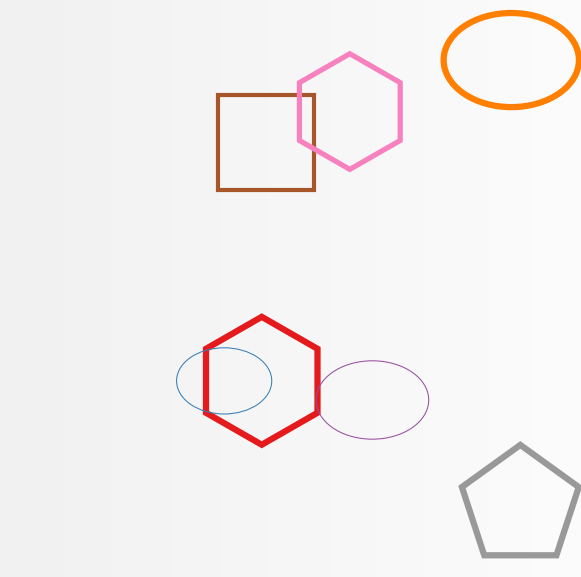[{"shape": "hexagon", "thickness": 3, "radius": 0.55, "center": [0.45, 0.34]}, {"shape": "oval", "thickness": 0.5, "radius": 0.41, "center": [0.386, 0.34]}, {"shape": "oval", "thickness": 0.5, "radius": 0.48, "center": [0.641, 0.307]}, {"shape": "oval", "thickness": 3, "radius": 0.58, "center": [0.88, 0.895]}, {"shape": "square", "thickness": 2, "radius": 0.41, "center": [0.457, 0.753]}, {"shape": "hexagon", "thickness": 2.5, "radius": 0.5, "center": [0.602, 0.806]}, {"shape": "pentagon", "thickness": 3, "radius": 0.53, "center": [0.895, 0.123]}]